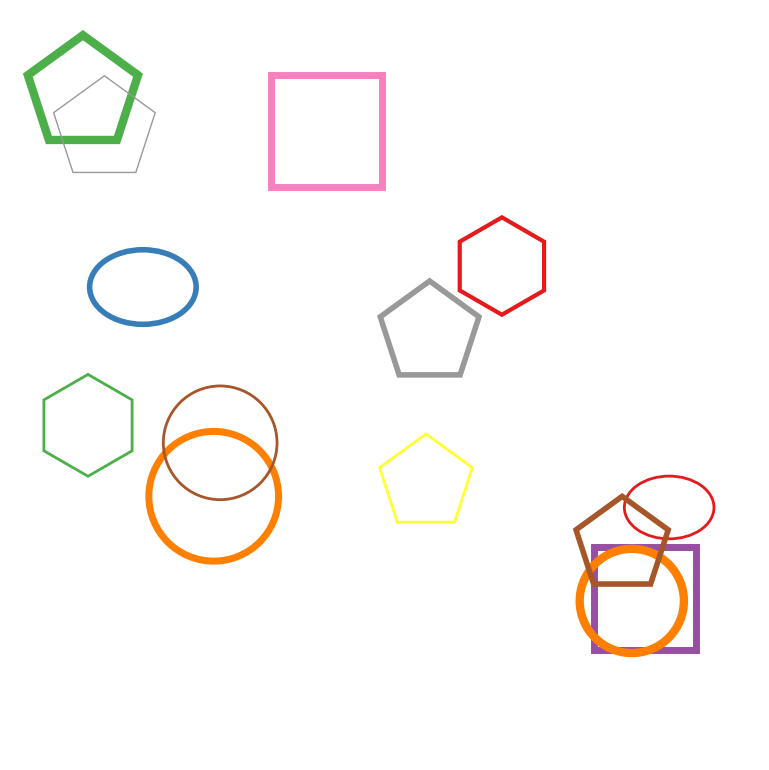[{"shape": "hexagon", "thickness": 1.5, "radius": 0.32, "center": [0.652, 0.654]}, {"shape": "oval", "thickness": 1, "radius": 0.29, "center": [0.869, 0.341]}, {"shape": "oval", "thickness": 2, "radius": 0.35, "center": [0.186, 0.627]}, {"shape": "pentagon", "thickness": 3, "radius": 0.38, "center": [0.108, 0.879]}, {"shape": "hexagon", "thickness": 1, "radius": 0.33, "center": [0.114, 0.448]}, {"shape": "square", "thickness": 2.5, "radius": 0.33, "center": [0.838, 0.222]}, {"shape": "circle", "thickness": 2.5, "radius": 0.42, "center": [0.278, 0.355]}, {"shape": "circle", "thickness": 3, "radius": 0.34, "center": [0.821, 0.22]}, {"shape": "pentagon", "thickness": 1, "radius": 0.32, "center": [0.553, 0.373]}, {"shape": "circle", "thickness": 1, "radius": 0.37, "center": [0.286, 0.425]}, {"shape": "pentagon", "thickness": 2, "radius": 0.31, "center": [0.808, 0.292]}, {"shape": "square", "thickness": 2.5, "radius": 0.36, "center": [0.424, 0.83]}, {"shape": "pentagon", "thickness": 0.5, "radius": 0.35, "center": [0.136, 0.832]}, {"shape": "pentagon", "thickness": 2, "radius": 0.34, "center": [0.558, 0.568]}]